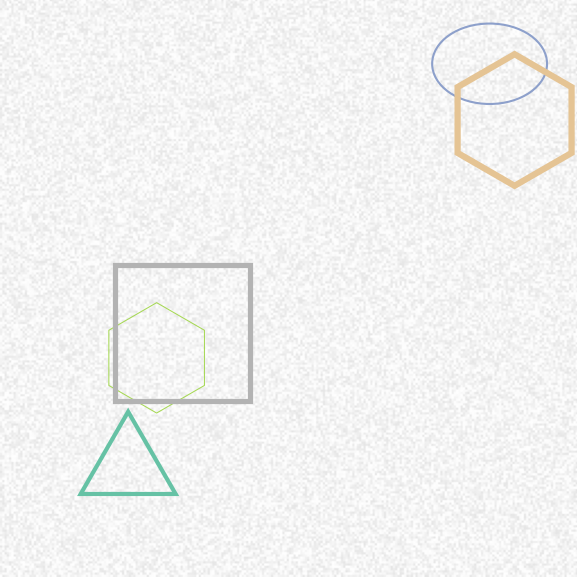[{"shape": "triangle", "thickness": 2, "radius": 0.47, "center": [0.222, 0.191]}, {"shape": "oval", "thickness": 1, "radius": 0.5, "center": [0.848, 0.889]}, {"shape": "hexagon", "thickness": 0.5, "radius": 0.48, "center": [0.271, 0.379]}, {"shape": "hexagon", "thickness": 3, "radius": 0.57, "center": [0.891, 0.791]}, {"shape": "square", "thickness": 2.5, "radius": 0.59, "center": [0.316, 0.423]}]